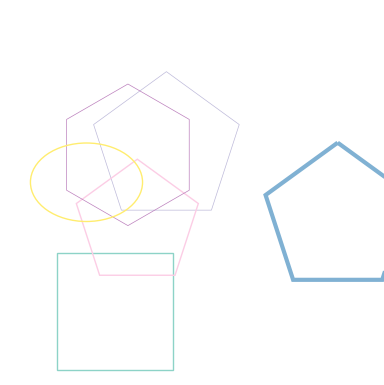[{"shape": "square", "thickness": 1, "radius": 0.76, "center": [0.299, 0.192]}, {"shape": "pentagon", "thickness": 0.5, "radius": 0.99, "center": [0.432, 0.615]}, {"shape": "pentagon", "thickness": 3, "radius": 0.98, "center": [0.877, 0.432]}, {"shape": "pentagon", "thickness": 1, "radius": 0.83, "center": [0.357, 0.42]}, {"shape": "hexagon", "thickness": 0.5, "radius": 0.92, "center": [0.332, 0.598]}, {"shape": "oval", "thickness": 1, "radius": 0.73, "center": [0.225, 0.527]}]